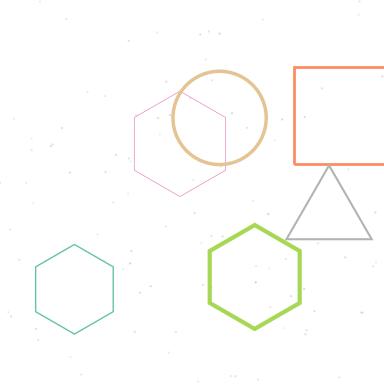[{"shape": "hexagon", "thickness": 1, "radius": 0.58, "center": [0.193, 0.249]}, {"shape": "square", "thickness": 2, "radius": 0.63, "center": [0.891, 0.7]}, {"shape": "hexagon", "thickness": 0.5, "radius": 0.68, "center": [0.467, 0.626]}, {"shape": "hexagon", "thickness": 3, "radius": 0.67, "center": [0.662, 0.281]}, {"shape": "circle", "thickness": 2.5, "radius": 0.61, "center": [0.57, 0.694]}, {"shape": "triangle", "thickness": 1.5, "radius": 0.64, "center": [0.855, 0.443]}]